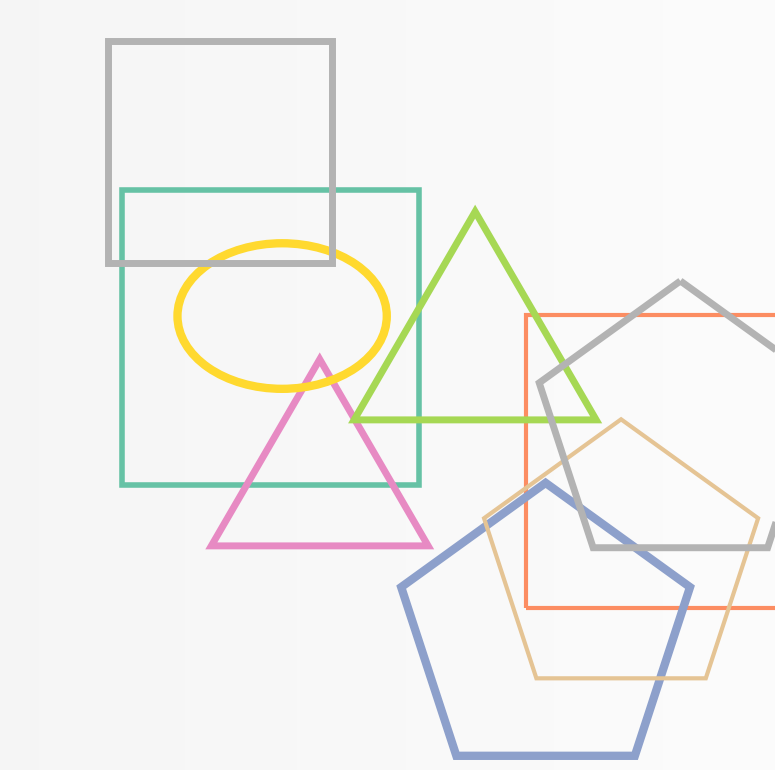[{"shape": "square", "thickness": 2, "radius": 0.96, "center": [0.349, 0.562]}, {"shape": "square", "thickness": 1.5, "radius": 0.95, "center": [0.869, 0.401]}, {"shape": "pentagon", "thickness": 3, "radius": 0.98, "center": [0.704, 0.177]}, {"shape": "triangle", "thickness": 2.5, "radius": 0.81, "center": [0.413, 0.372]}, {"shape": "triangle", "thickness": 2.5, "radius": 0.9, "center": [0.613, 0.545]}, {"shape": "oval", "thickness": 3, "radius": 0.68, "center": [0.364, 0.59]}, {"shape": "pentagon", "thickness": 1.5, "radius": 0.93, "center": [0.801, 0.269]}, {"shape": "pentagon", "thickness": 2.5, "radius": 0.96, "center": [0.878, 0.444]}, {"shape": "square", "thickness": 2.5, "radius": 0.72, "center": [0.284, 0.802]}]